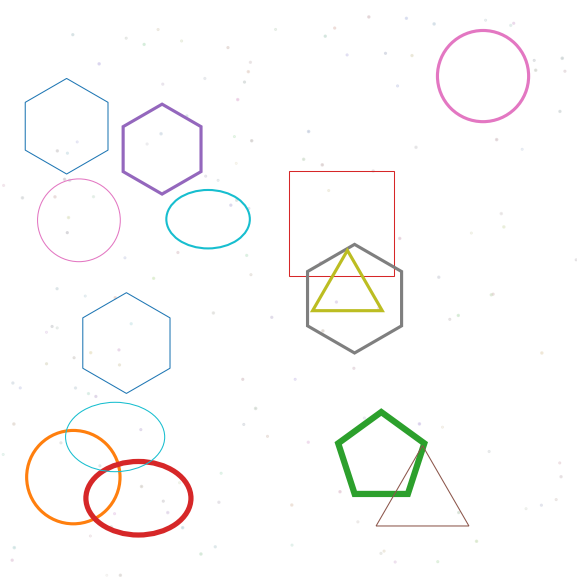[{"shape": "hexagon", "thickness": 0.5, "radius": 0.44, "center": [0.219, 0.405]}, {"shape": "hexagon", "thickness": 0.5, "radius": 0.41, "center": [0.115, 0.781]}, {"shape": "circle", "thickness": 1.5, "radius": 0.4, "center": [0.127, 0.173]}, {"shape": "pentagon", "thickness": 3, "radius": 0.39, "center": [0.66, 0.207]}, {"shape": "square", "thickness": 0.5, "radius": 0.45, "center": [0.592, 0.612]}, {"shape": "oval", "thickness": 2.5, "radius": 0.45, "center": [0.24, 0.136]}, {"shape": "hexagon", "thickness": 1.5, "radius": 0.39, "center": [0.281, 0.741]}, {"shape": "triangle", "thickness": 0.5, "radius": 0.46, "center": [0.732, 0.135]}, {"shape": "circle", "thickness": 0.5, "radius": 0.36, "center": [0.137, 0.618]}, {"shape": "circle", "thickness": 1.5, "radius": 0.39, "center": [0.836, 0.867]}, {"shape": "hexagon", "thickness": 1.5, "radius": 0.47, "center": [0.614, 0.482]}, {"shape": "triangle", "thickness": 1.5, "radius": 0.35, "center": [0.602, 0.496]}, {"shape": "oval", "thickness": 1, "radius": 0.36, "center": [0.36, 0.62]}, {"shape": "oval", "thickness": 0.5, "radius": 0.43, "center": [0.199, 0.242]}]